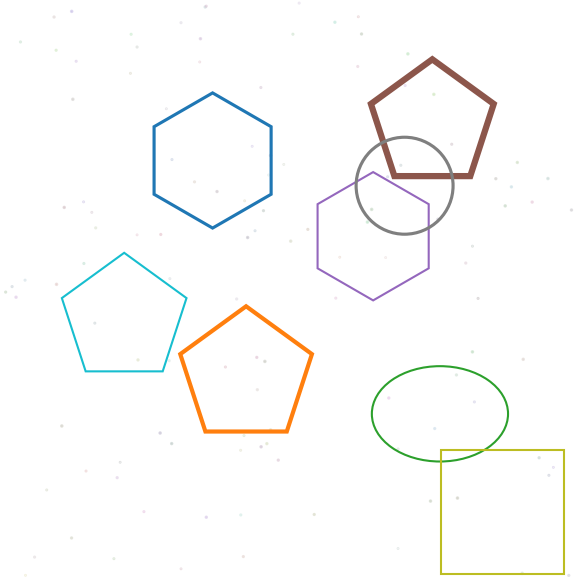[{"shape": "hexagon", "thickness": 1.5, "radius": 0.59, "center": [0.368, 0.721]}, {"shape": "pentagon", "thickness": 2, "radius": 0.6, "center": [0.426, 0.349]}, {"shape": "oval", "thickness": 1, "radius": 0.59, "center": [0.762, 0.283]}, {"shape": "hexagon", "thickness": 1, "radius": 0.56, "center": [0.646, 0.59]}, {"shape": "pentagon", "thickness": 3, "radius": 0.56, "center": [0.749, 0.785]}, {"shape": "circle", "thickness": 1.5, "radius": 0.42, "center": [0.701, 0.678]}, {"shape": "square", "thickness": 1, "radius": 0.53, "center": [0.87, 0.112]}, {"shape": "pentagon", "thickness": 1, "radius": 0.57, "center": [0.215, 0.448]}]